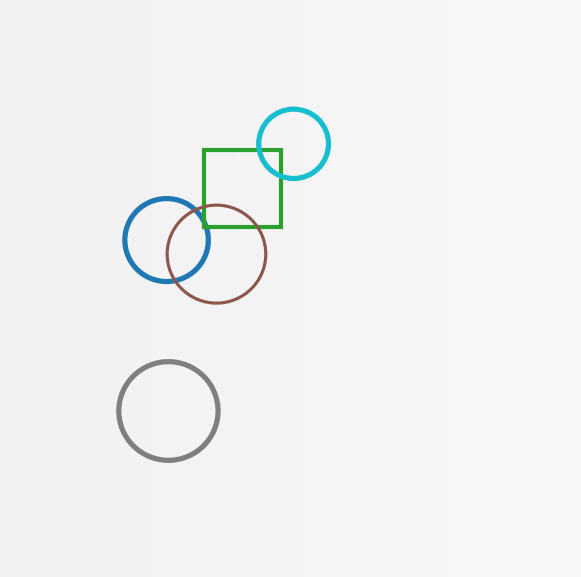[{"shape": "circle", "thickness": 2.5, "radius": 0.36, "center": [0.287, 0.583]}, {"shape": "square", "thickness": 2, "radius": 0.33, "center": [0.417, 0.672]}, {"shape": "circle", "thickness": 1.5, "radius": 0.42, "center": [0.372, 0.559]}, {"shape": "circle", "thickness": 2.5, "radius": 0.43, "center": [0.29, 0.287]}, {"shape": "circle", "thickness": 2.5, "radius": 0.3, "center": [0.505, 0.75]}]